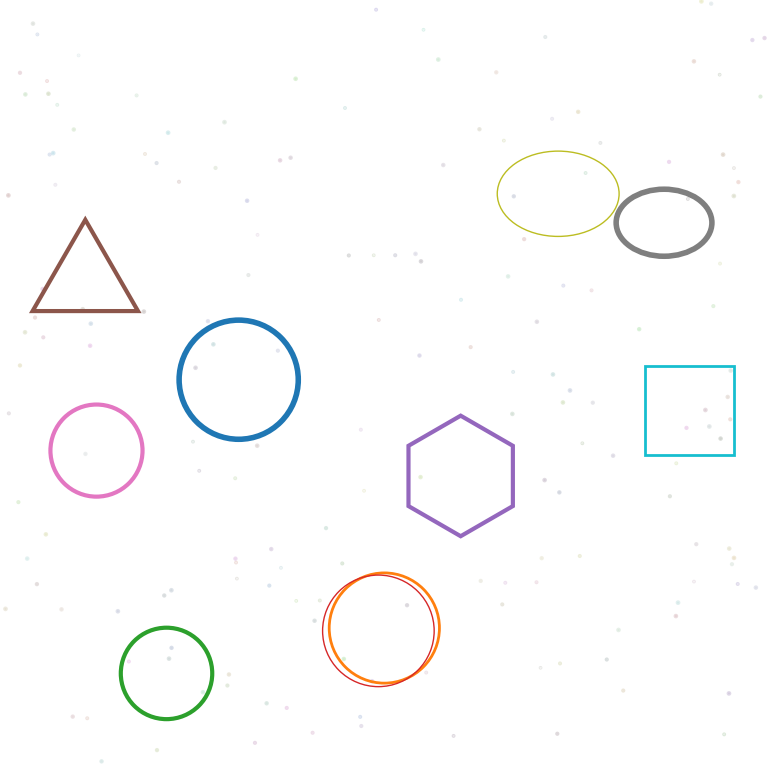[{"shape": "circle", "thickness": 2, "radius": 0.39, "center": [0.31, 0.507]}, {"shape": "circle", "thickness": 1, "radius": 0.36, "center": [0.499, 0.184]}, {"shape": "circle", "thickness": 1.5, "radius": 0.3, "center": [0.216, 0.125]}, {"shape": "circle", "thickness": 0.5, "radius": 0.36, "center": [0.491, 0.181]}, {"shape": "hexagon", "thickness": 1.5, "radius": 0.39, "center": [0.598, 0.382]}, {"shape": "triangle", "thickness": 1.5, "radius": 0.4, "center": [0.111, 0.636]}, {"shape": "circle", "thickness": 1.5, "radius": 0.3, "center": [0.125, 0.415]}, {"shape": "oval", "thickness": 2, "radius": 0.31, "center": [0.862, 0.711]}, {"shape": "oval", "thickness": 0.5, "radius": 0.4, "center": [0.725, 0.748]}, {"shape": "square", "thickness": 1, "radius": 0.29, "center": [0.896, 0.467]}]